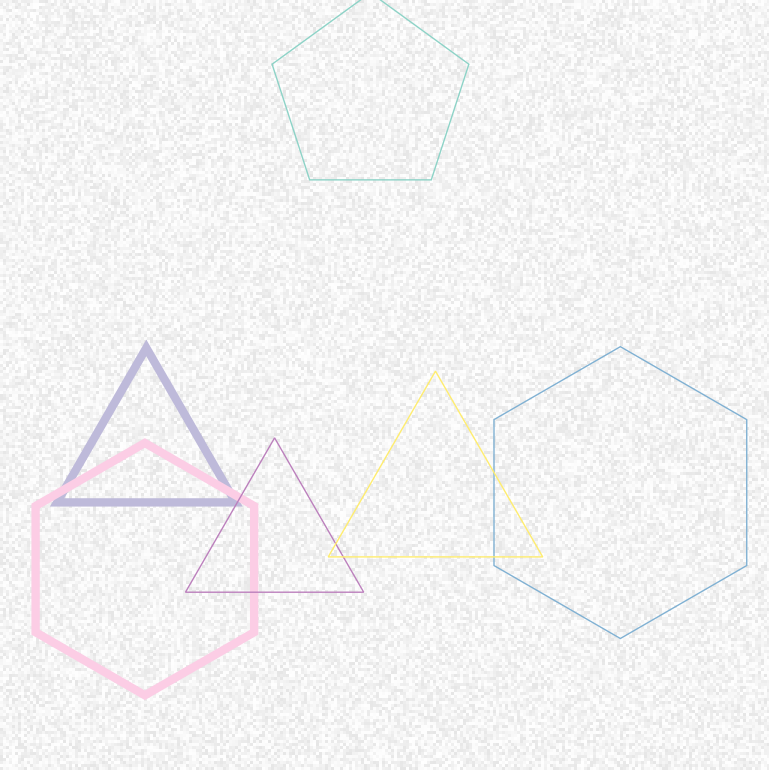[{"shape": "pentagon", "thickness": 0.5, "radius": 0.67, "center": [0.481, 0.875]}, {"shape": "triangle", "thickness": 3, "radius": 0.67, "center": [0.19, 0.414]}, {"shape": "hexagon", "thickness": 0.5, "radius": 0.95, "center": [0.806, 0.36]}, {"shape": "hexagon", "thickness": 3, "radius": 0.82, "center": [0.188, 0.261]}, {"shape": "triangle", "thickness": 0.5, "radius": 0.67, "center": [0.357, 0.298]}, {"shape": "triangle", "thickness": 0.5, "radius": 0.8, "center": [0.566, 0.357]}]